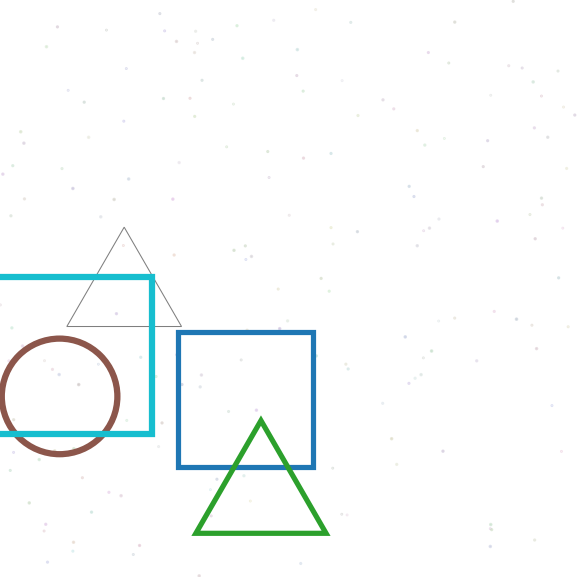[{"shape": "square", "thickness": 2.5, "radius": 0.58, "center": [0.426, 0.308]}, {"shape": "triangle", "thickness": 2.5, "radius": 0.65, "center": [0.452, 0.141]}, {"shape": "circle", "thickness": 3, "radius": 0.5, "center": [0.103, 0.313]}, {"shape": "triangle", "thickness": 0.5, "radius": 0.57, "center": [0.215, 0.491]}, {"shape": "square", "thickness": 3, "radius": 0.68, "center": [0.128, 0.384]}]